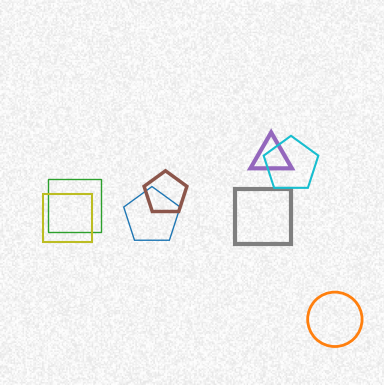[{"shape": "pentagon", "thickness": 1, "radius": 0.39, "center": [0.395, 0.438]}, {"shape": "circle", "thickness": 2, "radius": 0.35, "center": [0.87, 0.171]}, {"shape": "square", "thickness": 1, "radius": 0.35, "center": [0.194, 0.465]}, {"shape": "triangle", "thickness": 3, "radius": 0.31, "center": [0.704, 0.594]}, {"shape": "pentagon", "thickness": 2.5, "radius": 0.29, "center": [0.43, 0.498]}, {"shape": "square", "thickness": 3, "radius": 0.36, "center": [0.683, 0.437]}, {"shape": "square", "thickness": 1.5, "radius": 0.32, "center": [0.176, 0.434]}, {"shape": "pentagon", "thickness": 1.5, "radius": 0.37, "center": [0.756, 0.573]}]